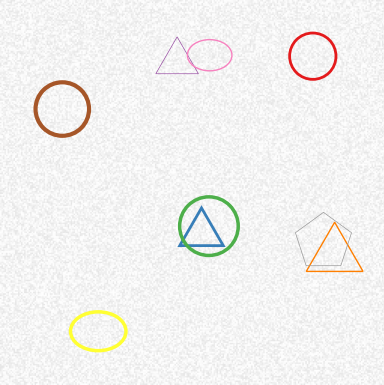[{"shape": "circle", "thickness": 2, "radius": 0.3, "center": [0.812, 0.854]}, {"shape": "triangle", "thickness": 2, "radius": 0.33, "center": [0.523, 0.395]}, {"shape": "circle", "thickness": 2.5, "radius": 0.38, "center": [0.543, 0.413]}, {"shape": "triangle", "thickness": 0.5, "radius": 0.32, "center": [0.46, 0.84]}, {"shape": "triangle", "thickness": 1, "radius": 0.43, "center": [0.869, 0.338]}, {"shape": "oval", "thickness": 2.5, "radius": 0.36, "center": [0.255, 0.14]}, {"shape": "circle", "thickness": 3, "radius": 0.35, "center": [0.162, 0.717]}, {"shape": "oval", "thickness": 1, "radius": 0.29, "center": [0.545, 0.857]}, {"shape": "pentagon", "thickness": 0.5, "radius": 0.38, "center": [0.84, 0.372]}]